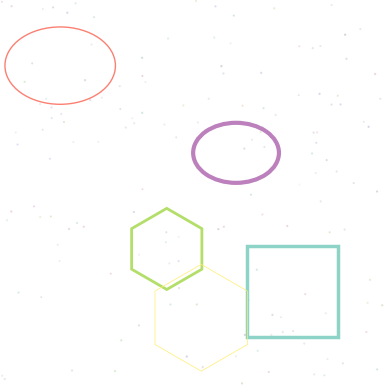[{"shape": "square", "thickness": 2.5, "radius": 0.59, "center": [0.759, 0.242]}, {"shape": "oval", "thickness": 1, "radius": 0.72, "center": [0.156, 0.83]}, {"shape": "hexagon", "thickness": 2, "radius": 0.53, "center": [0.433, 0.353]}, {"shape": "oval", "thickness": 3, "radius": 0.56, "center": [0.613, 0.603]}, {"shape": "hexagon", "thickness": 0.5, "radius": 0.69, "center": [0.523, 0.175]}]